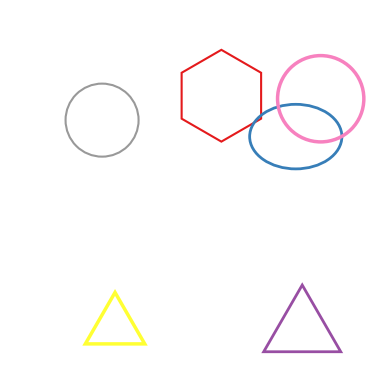[{"shape": "hexagon", "thickness": 1.5, "radius": 0.6, "center": [0.575, 0.751]}, {"shape": "oval", "thickness": 2, "radius": 0.6, "center": [0.768, 0.645]}, {"shape": "triangle", "thickness": 2, "radius": 0.58, "center": [0.785, 0.144]}, {"shape": "triangle", "thickness": 2.5, "radius": 0.45, "center": [0.299, 0.151]}, {"shape": "circle", "thickness": 2.5, "radius": 0.56, "center": [0.833, 0.744]}, {"shape": "circle", "thickness": 1.5, "radius": 0.47, "center": [0.265, 0.688]}]